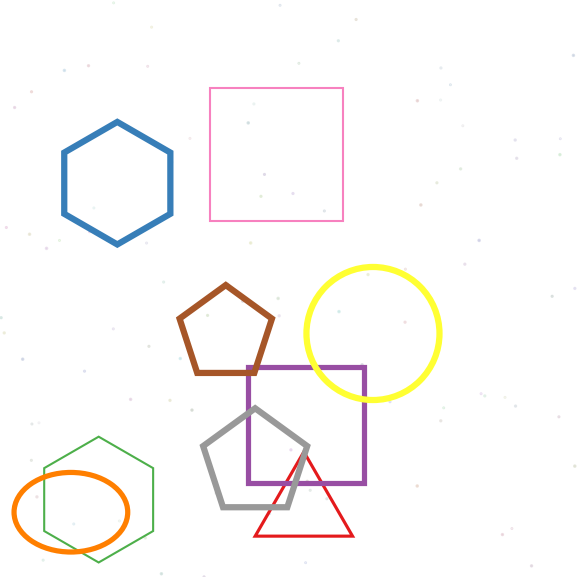[{"shape": "triangle", "thickness": 1.5, "radius": 0.49, "center": [0.526, 0.119]}, {"shape": "hexagon", "thickness": 3, "radius": 0.53, "center": [0.203, 0.682]}, {"shape": "hexagon", "thickness": 1, "radius": 0.54, "center": [0.171, 0.134]}, {"shape": "square", "thickness": 2.5, "radius": 0.5, "center": [0.531, 0.263]}, {"shape": "oval", "thickness": 2.5, "radius": 0.49, "center": [0.123, 0.112]}, {"shape": "circle", "thickness": 3, "radius": 0.58, "center": [0.646, 0.422]}, {"shape": "pentagon", "thickness": 3, "radius": 0.42, "center": [0.391, 0.421]}, {"shape": "square", "thickness": 1, "radius": 0.58, "center": [0.479, 0.732]}, {"shape": "pentagon", "thickness": 3, "radius": 0.47, "center": [0.442, 0.197]}]